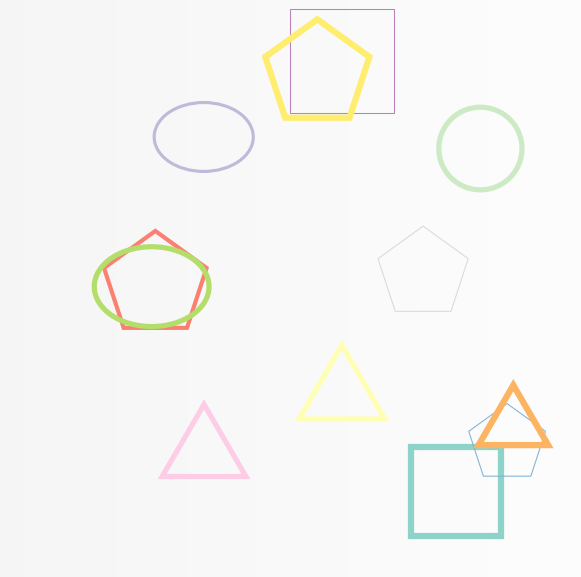[{"shape": "square", "thickness": 3, "radius": 0.39, "center": [0.784, 0.148]}, {"shape": "triangle", "thickness": 2.5, "radius": 0.43, "center": [0.588, 0.316]}, {"shape": "oval", "thickness": 1.5, "radius": 0.43, "center": [0.35, 0.762]}, {"shape": "pentagon", "thickness": 2, "radius": 0.46, "center": [0.267, 0.506]}, {"shape": "pentagon", "thickness": 0.5, "radius": 0.35, "center": [0.872, 0.231]}, {"shape": "triangle", "thickness": 3, "radius": 0.35, "center": [0.883, 0.263]}, {"shape": "oval", "thickness": 2.5, "radius": 0.49, "center": [0.261, 0.503]}, {"shape": "triangle", "thickness": 2.5, "radius": 0.42, "center": [0.351, 0.216]}, {"shape": "pentagon", "thickness": 0.5, "radius": 0.41, "center": [0.728, 0.526]}, {"shape": "square", "thickness": 0.5, "radius": 0.45, "center": [0.589, 0.893]}, {"shape": "circle", "thickness": 2.5, "radius": 0.36, "center": [0.826, 0.742]}, {"shape": "pentagon", "thickness": 3, "radius": 0.47, "center": [0.546, 0.872]}]